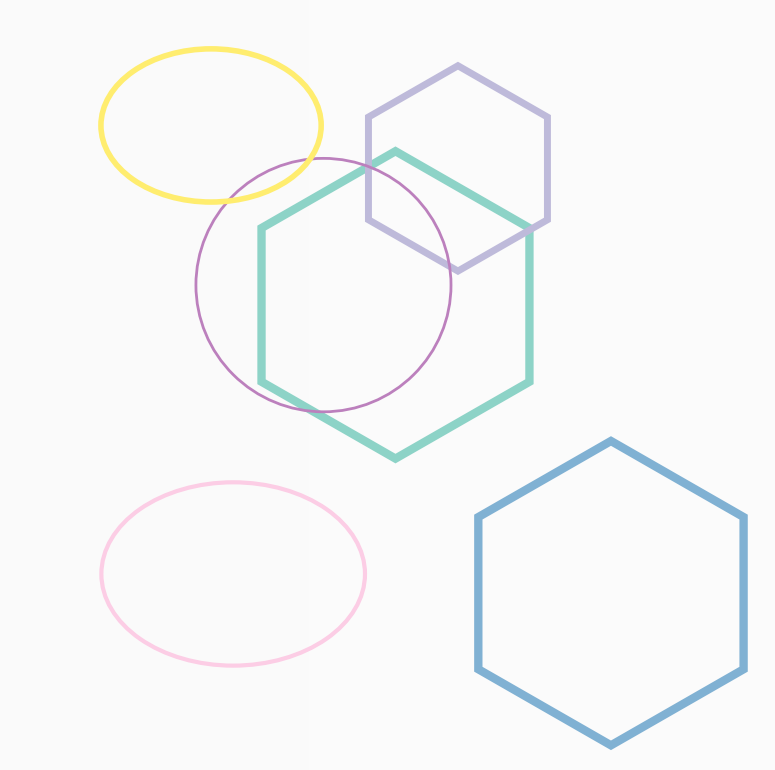[{"shape": "hexagon", "thickness": 3, "radius": 1.0, "center": [0.51, 0.604]}, {"shape": "hexagon", "thickness": 2.5, "radius": 0.67, "center": [0.591, 0.781]}, {"shape": "hexagon", "thickness": 3, "radius": 0.99, "center": [0.788, 0.23]}, {"shape": "oval", "thickness": 1.5, "radius": 0.85, "center": [0.301, 0.255]}, {"shape": "circle", "thickness": 1, "radius": 0.82, "center": [0.417, 0.63]}, {"shape": "oval", "thickness": 2, "radius": 0.71, "center": [0.272, 0.837]}]